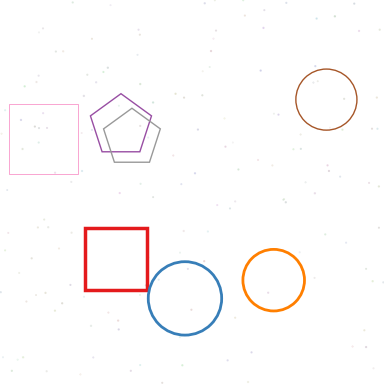[{"shape": "square", "thickness": 2.5, "radius": 0.4, "center": [0.3, 0.328]}, {"shape": "circle", "thickness": 2, "radius": 0.48, "center": [0.48, 0.225]}, {"shape": "pentagon", "thickness": 1, "radius": 0.42, "center": [0.314, 0.673]}, {"shape": "circle", "thickness": 2, "radius": 0.4, "center": [0.711, 0.272]}, {"shape": "circle", "thickness": 1, "radius": 0.4, "center": [0.848, 0.741]}, {"shape": "square", "thickness": 0.5, "radius": 0.45, "center": [0.112, 0.639]}, {"shape": "pentagon", "thickness": 1, "radius": 0.39, "center": [0.343, 0.641]}]